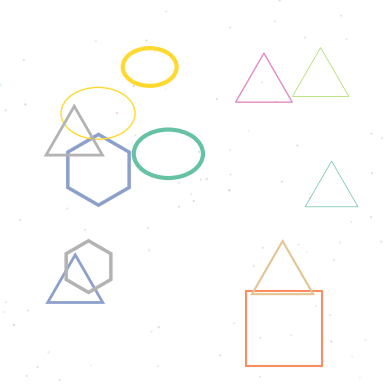[{"shape": "oval", "thickness": 3, "radius": 0.45, "center": [0.437, 0.601]}, {"shape": "triangle", "thickness": 0.5, "radius": 0.4, "center": [0.861, 0.502]}, {"shape": "square", "thickness": 1.5, "radius": 0.49, "center": [0.738, 0.146]}, {"shape": "triangle", "thickness": 2, "radius": 0.41, "center": [0.195, 0.256]}, {"shape": "hexagon", "thickness": 2.5, "radius": 0.46, "center": [0.256, 0.559]}, {"shape": "triangle", "thickness": 1, "radius": 0.42, "center": [0.685, 0.777]}, {"shape": "triangle", "thickness": 0.5, "radius": 0.42, "center": [0.833, 0.792]}, {"shape": "oval", "thickness": 1, "radius": 0.48, "center": [0.255, 0.706]}, {"shape": "oval", "thickness": 3, "radius": 0.35, "center": [0.389, 0.826]}, {"shape": "triangle", "thickness": 1.5, "radius": 0.46, "center": [0.734, 0.282]}, {"shape": "hexagon", "thickness": 2.5, "radius": 0.34, "center": [0.23, 0.307]}, {"shape": "triangle", "thickness": 2, "radius": 0.42, "center": [0.193, 0.639]}]